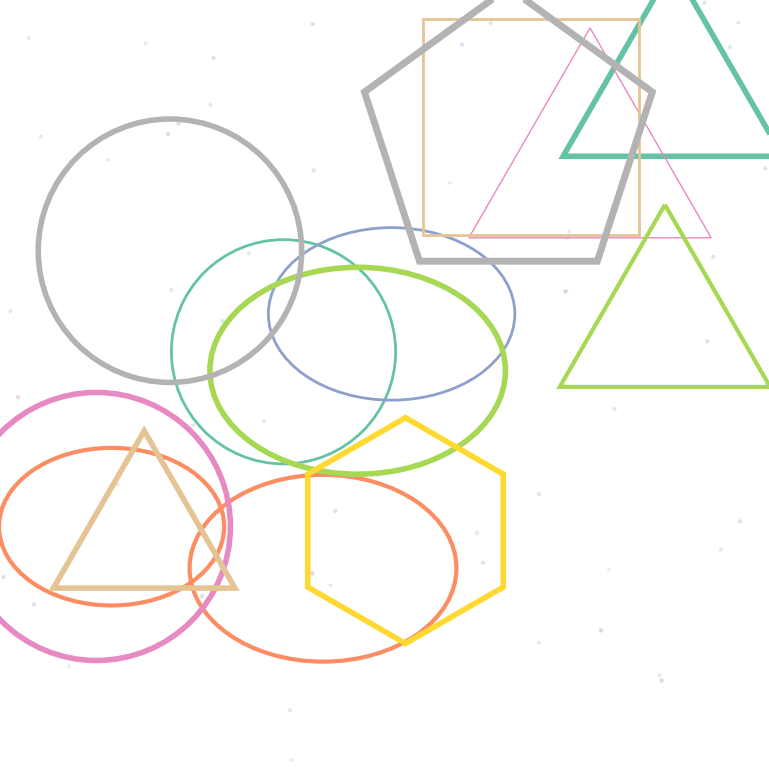[{"shape": "triangle", "thickness": 2, "radius": 0.82, "center": [0.874, 0.879]}, {"shape": "circle", "thickness": 1, "radius": 0.73, "center": [0.368, 0.543]}, {"shape": "oval", "thickness": 1.5, "radius": 0.87, "center": [0.42, 0.262]}, {"shape": "oval", "thickness": 1.5, "radius": 0.73, "center": [0.145, 0.316]}, {"shape": "oval", "thickness": 1, "radius": 0.8, "center": [0.509, 0.592]}, {"shape": "triangle", "thickness": 0.5, "radius": 0.91, "center": [0.766, 0.782]}, {"shape": "circle", "thickness": 2, "radius": 0.87, "center": [0.125, 0.316]}, {"shape": "triangle", "thickness": 1.5, "radius": 0.79, "center": [0.864, 0.576]}, {"shape": "oval", "thickness": 2, "radius": 0.96, "center": [0.464, 0.519]}, {"shape": "hexagon", "thickness": 2, "radius": 0.73, "center": [0.527, 0.311]}, {"shape": "triangle", "thickness": 2, "radius": 0.68, "center": [0.187, 0.304]}, {"shape": "square", "thickness": 1, "radius": 0.7, "center": [0.69, 0.834]}, {"shape": "pentagon", "thickness": 2.5, "radius": 0.98, "center": [0.66, 0.82]}, {"shape": "circle", "thickness": 2, "radius": 0.86, "center": [0.221, 0.674]}]